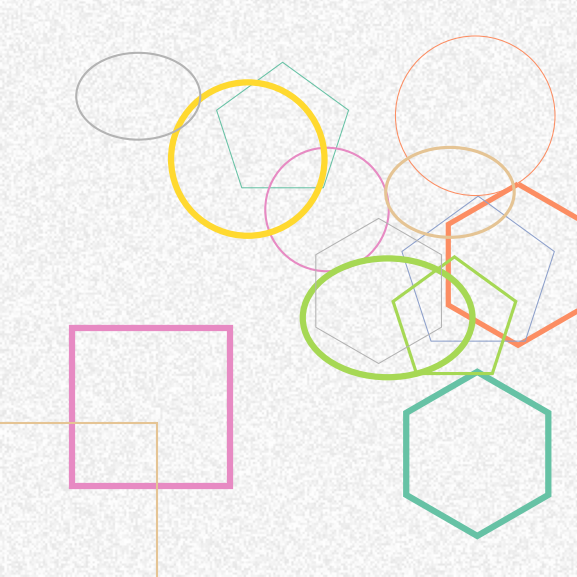[{"shape": "pentagon", "thickness": 0.5, "radius": 0.6, "center": [0.489, 0.771]}, {"shape": "hexagon", "thickness": 3, "radius": 0.71, "center": [0.826, 0.213]}, {"shape": "circle", "thickness": 0.5, "radius": 0.69, "center": [0.823, 0.799]}, {"shape": "hexagon", "thickness": 2.5, "radius": 0.7, "center": [0.897, 0.541]}, {"shape": "pentagon", "thickness": 0.5, "radius": 0.69, "center": [0.828, 0.521]}, {"shape": "circle", "thickness": 1, "radius": 0.53, "center": [0.566, 0.636]}, {"shape": "square", "thickness": 3, "radius": 0.68, "center": [0.261, 0.295]}, {"shape": "oval", "thickness": 3, "radius": 0.73, "center": [0.671, 0.449]}, {"shape": "pentagon", "thickness": 1.5, "radius": 0.56, "center": [0.787, 0.443]}, {"shape": "circle", "thickness": 3, "radius": 0.66, "center": [0.429, 0.724]}, {"shape": "square", "thickness": 1, "radius": 0.71, "center": [0.13, 0.125]}, {"shape": "oval", "thickness": 1.5, "radius": 0.56, "center": [0.779, 0.666]}, {"shape": "hexagon", "thickness": 0.5, "radius": 0.63, "center": [0.656, 0.495]}, {"shape": "oval", "thickness": 1, "radius": 0.54, "center": [0.239, 0.832]}]